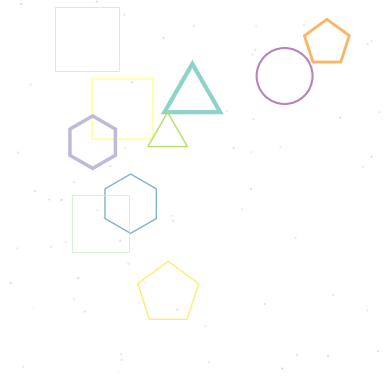[{"shape": "triangle", "thickness": 3, "radius": 0.42, "center": [0.5, 0.75]}, {"shape": "square", "thickness": 1.5, "radius": 0.4, "center": [0.318, 0.717]}, {"shape": "hexagon", "thickness": 2.5, "radius": 0.34, "center": [0.241, 0.631]}, {"shape": "hexagon", "thickness": 1, "radius": 0.39, "center": [0.339, 0.471]}, {"shape": "pentagon", "thickness": 2, "radius": 0.31, "center": [0.849, 0.888]}, {"shape": "triangle", "thickness": 1, "radius": 0.3, "center": [0.435, 0.649]}, {"shape": "square", "thickness": 0.5, "radius": 0.42, "center": [0.227, 0.899]}, {"shape": "circle", "thickness": 1.5, "radius": 0.36, "center": [0.739, 0.803]}, {"shape": "square", "thickness": 0.5, "radius": 0.37, "center": [0.261, 0.419]}, {"shape": "pentagon", "thickness": 1, "radius": 0.42, "center": [0.437, 0.238]}]